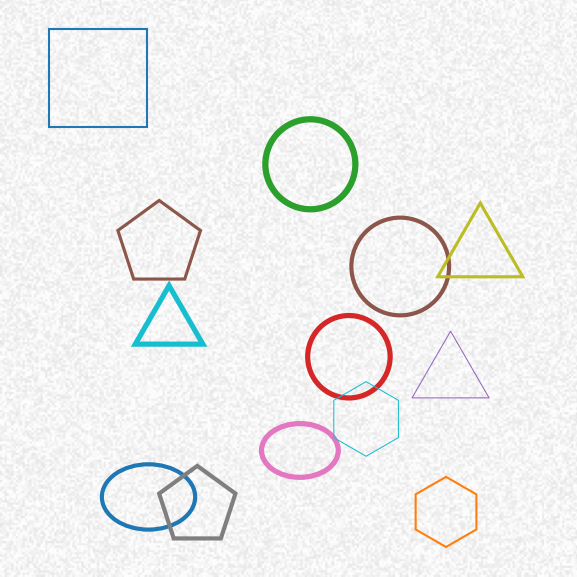[{"shape": "square", "thickness": 1, "radius": 0.42, "center": [0.169, 0.864]}, {"shape": "oval", "thickness": 2, "radius": 0.4, "center": [0.257, 0.139]}, {"shape": "hexagon", "thickness": 1, "radius": 0.3, "center": [0.772, 0.113]}, {"shape": "circle", "thickness": 3, "radius": 0.39, "center": [0.537, 0.715]}, {"shape": "circle", "thickness": 2.5, "radius": 0.36, "center": [0.604, 0.381]}, {"shape": "triangle", "thickness": 0.5, "radius": 0.39, "center": [0.78, 0.349]}, {"shape": "pentagon", "thickness": 1.5, "radius": 0.38, "center": [0.276, 0.577]}, {"shape": "circle", "thickness": 2, "radius": 0.42, "center": [0.693, 0.538]}, {"shape": "oval", "thickness": 2.5, "radius": 0.33, "center": [0.519, 0.219]}, {"shape": "pentagon", "thickness": 2, "radius": 0.35, "center": [0.342, 0.123]}, {"shape": "triangle", "thickness": 1.5, "radius": 0.43, "center": [0.832, 0.562]}, {"shape": "triangle", "thickness": 2.5, "radius": 0.34, "center": [0.293, 0.437]}, {"shape": "hexagon", "thickness": 0.5, "radius": 0.32, "center": [0.634, 0.274]}]